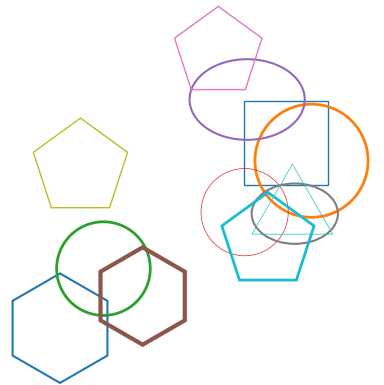[{"shape": "square", "thickness": 1, "radius": 0.55, "center": [0.742, 0.63]}, {"shape": "hexagon", "thickness": 1.5, "radius": 0.71, "center": [0.156, 0.148]}, {"shape": "circle", "thickness": 2, "radius": 0.73, "center": [0.809, 0.582]}, {"shape": "circle", "thickness": 2, "radius": 0.61, "center": [0.269, 0.302]}, {"shape": "circle", "thickness": 0.5, "radius": 0.57, "center": [0.635, 0.449]}, {"shape": "oval", "thickness": 1.5, "radius": 0.75, "center": [0.642, 0.742]}, {"shape": "hexagon", "thickness": 3, "radius": 0.63, "center": [0.371, 0.231]}, {"shape": "pentagon", "thickness": 1, "radius": 0.6, "center": [0.567, 0.864]}, {"shape": "oval", "thickness": 1.5, "radius": 0.56, "center": [0.766, 0.445]}, {"shape": "pentagon", "thickness": 1, "radius": 0.64, "center": [0.209, 0.565]}, {"shape": "pentagon", "thickness": 2, "radius": 0.63, "center": [0.696, 0.374]}, {"shape": "triangle", "thickness": 0.5, "radius": 0.61, "center": [0.759, 0.452]}]